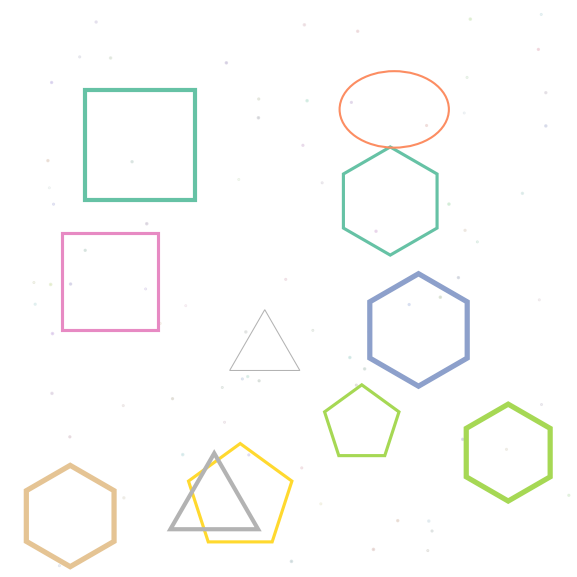[{"shape": "square", "thickness": 2, "radius": 0.48, "center": [0.243, 0.748]}, {"shape": "hexagon", "thickness": 1.5, "radius": 0.47, "center": [0.676, 0.651]}, {"shape": "oval", "thickness": 1, "radius": 0.47, "center": [0.683, 0.81]}, {"shape": "hexagon", "thickness": 2.5, "radius": 0.49, "center": [0.725, 0.428]}, {"shape": "square", "thickness": 1.5, "radius": 0.42, "center": [0.191, 0.511]}, {"shape": "hexagon", "thickness": 2.5, "radius": 0.42, "center": [0.88, 0.215]}, {"shape": "pentagon", "thickness": 1.5, "radius": 0.34, "center": [0.626, 0.265]}, {"shape": "pentagon", "thickness": 1.5, "radius": 0.47, "center": [0.416, 0.137]}, {"shape": "hexagon", "thickness": 2.5, "radius": 0.44, "center": [0.122, 0.106]}, {"shape": "triangle", "thickness": 0.5, "radius": 0.35, "center": [0.458, 0.393]}, {"shape": "triangle", "thickness": 2, "radius": 0.44, "center": [0.371, 0.127]}]